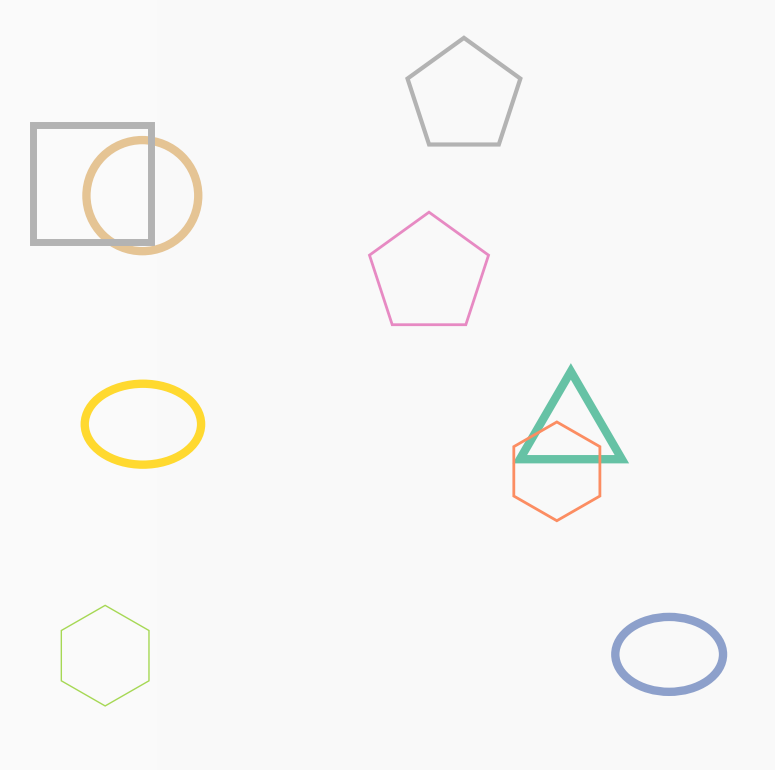[{"shape": "triangle", "thickness": 3, "radius": 0.38, "center": [0.737, 0.442]}, {"shape": "hexagon", "thickness": 1, "radius": 0.32, "center": [0.719, 0.388]}, {"shape": "oval", "thickness": 3, "radius": 0.35, "center": [0.863, 0.15]}, {"shape": "pentagon", "thickness": 1, "radius": 0.4, "center": [0.554, 0.644]}, {"shape": "hexagon", "thickness": 0.5, "radius": 0.33, "center": [0.136, 0.148]}, {"shape": "oval", "thickness": 3, "radius": 0.38, "center": [0.184, 0.449]}, {"shape": "circle", "thickness": 3, "radius": 0.36, "center": [0.184, 0.746]}, {"shape": "square", "thickness": 2.5, "radius": 0.38, "center": [0.119, 0.762]}, {"shape": "pentagon", "thickness": 1.5, "radius": 0.38, "center": [0.599, 0.874]}]